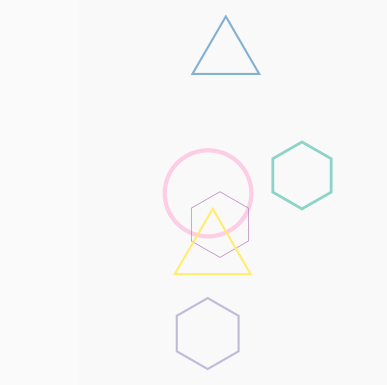[{"shape": "hexagon", "thickness": 2, "radius": 0.43, "center": [0.779, 0.544]}, {"shape": "hexagon", "thickness": 1.5, "radius": 0.46, "center": [0.536, 0.134]}, {"shape": "triangle", "thickness": 1.5, "radius": 0.5, "center": [0.583, 0.858]}, {"shape": "circle", "thickness": 3, "radius": 0.56, "center": [0.537, 0.498]}, {"shape": "hexagon", "thickness": 0.5, "radius": 0.43, "center": [0.568, 0.417]}, {"shape": "triangle", "thickness": 1.5, "radius": 0.57, "center": [0.549, 0.345]}]